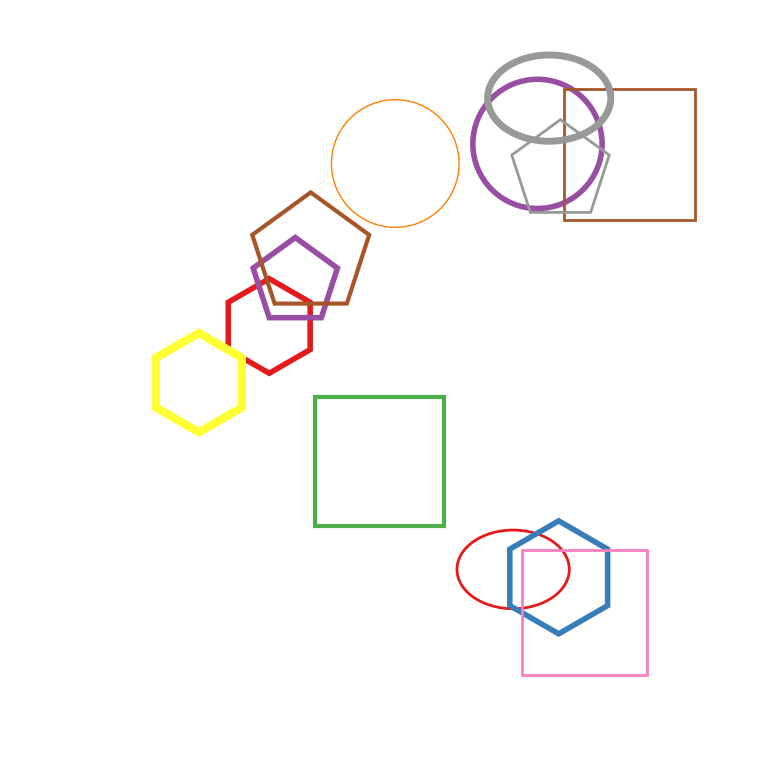[{"shape": "hexagon", "thickness": 2, "radius": 0.31, "center": [0.35, 0.577]}, {"shape": "oval", "thickness": 1, "radius": 0.36, "center": [0.666, 0.261]}, {"shape": "hexagon", "thickness": 2, "radius": 0.37, "center": [0.726, 0.25]}, {"shape": "square", "thickness": 1.5, "radius": 0.42, "center": [0.493, 0.4]}, {"shape": "circle", "thickness": 2, "radius": 0.42, "center": [0.698, 0.813]}, {"shape": "pentagon", "thickness": 2, "radius": 0.29, "center": [0.383, 0.634]}, {"shape": "circle", "thickness": 0.5, "radius": 0.41, "center": [0.513, 0.788]}, {"shape": "hexagon", "thickness": 3, "radius": 0.32, "center": [0.258, 0.503]}, {"shape": "pentagon", "thickness": 1.5, "radius": 0.4, "center": [0.404, 0.67]}, {"shape": "square", "thickness": 1, "radius": 0.43, "center": [0.818, 0.799]}, {"shape": "square", "thickness": 1, "radius": 0.4, "center": [0.76, 0.204]}, {"shape": "pentagon", "thickness": 1, "radius": 0.33, "center": [0.728, 0.778]}, {"shape": "oval", "thickness": 2.5, "radius": 0.4, "center": [0.713, 0.873]}]